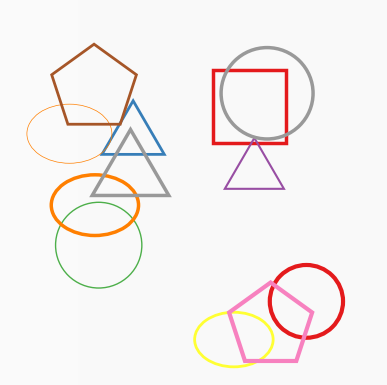[{"shape": "square", "thickness": 2.5, "radius": 0.47, "center": [0.643, 0.724]}, {"shape": "circle", "thickness": 3, "radius": 0.47, "center": [0.791, 0.217]}, {"shape": "triangle", "thickness": 2, "radius": 0.46, "center": [0.344, 0.645]}, {"shape": "circle", "thickness": 1, "radius": 0.56, "center": [0.255, 0.363]}, {"shape": "triangle", "thickness": 1.5, "radius": 0.44, "center": [0.656, 0.554]}, {"shape": "oval", "thickness": 0.5, "radius": 0.55, "center": [0.179, 0.653]}, {"shape": "oval", "thickness": 2.5, "radius": 0.56, "center": [0.245, 0.467]}, {"shape": "oval", "thickness": 2, "radius": 0.51, "center": [0.604, 0.118]}, {"shape": "pentagon", "thickness": 2, "radius": 0.57, "center": [0.243, 0.77]}, {"shape": "pentagon", "thickness": 3, "radius": 0.56, "center": [0.698, 0.154]}, {"shape": "circle", "thickness": 2.5, "radius": 0.59, "center": [0.689, 0.758]}, {"shape": "triangle", "thickness": 2.5, "radius": 0.57, "center": [0.337, 0.549]}]